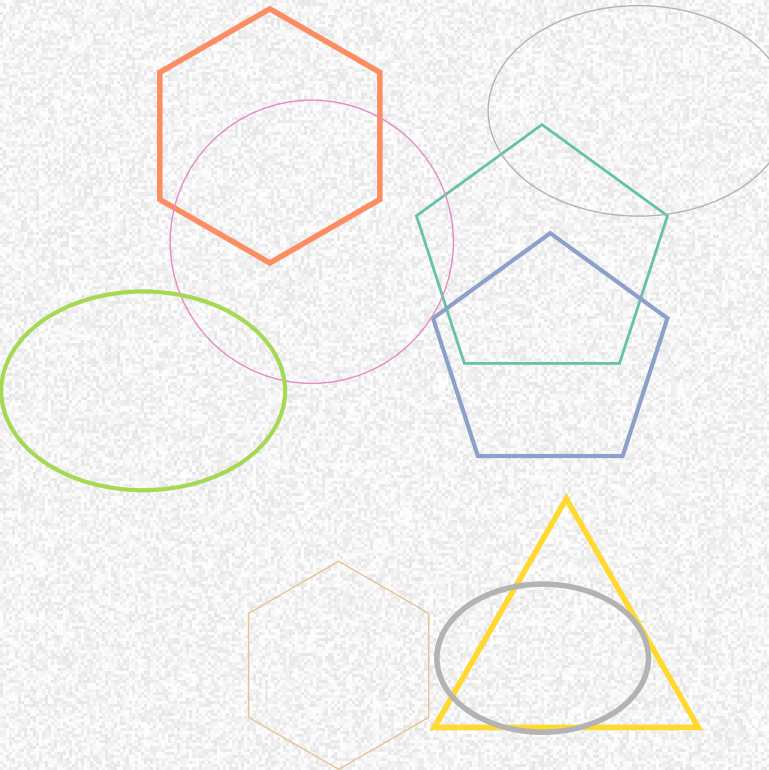[{"shape": "pentagon", "thickness": 1, "radius": 0.86, "center": [0.704, 0.667]}, {"shape": "hexagon", "thickness": 2, "radius": 0.83, "center": [0.35, 0.824]}, {"shape": "pentagon", "thickness": 1.5, "radius": 0.8, "center": [0.715, 0.537]}, {"shape": "circle", "thickness": 0.5, "radius": 0.92, "center": [0.405, 0.686]}, {"shape": "oval", "thickness": 1.5, "radius": 0.92, "center": [0.186, 0.492]}, {"shape": "triangle", "thickness": 2, "radius": 0.99, "center": [0.735, 0.154]}, {"shape": "hexagon", "thickness": 0.5, "radius": 0.68, "center": [0.44, 0.136]}, {"shape": "oval", "thickness": 2, "radius": 0.69, "center": [0.705, 0.145]}, {"shape": "oval", "thickness": 0.5, "radius": 0.98, "center": [0.829, 0.856]}]